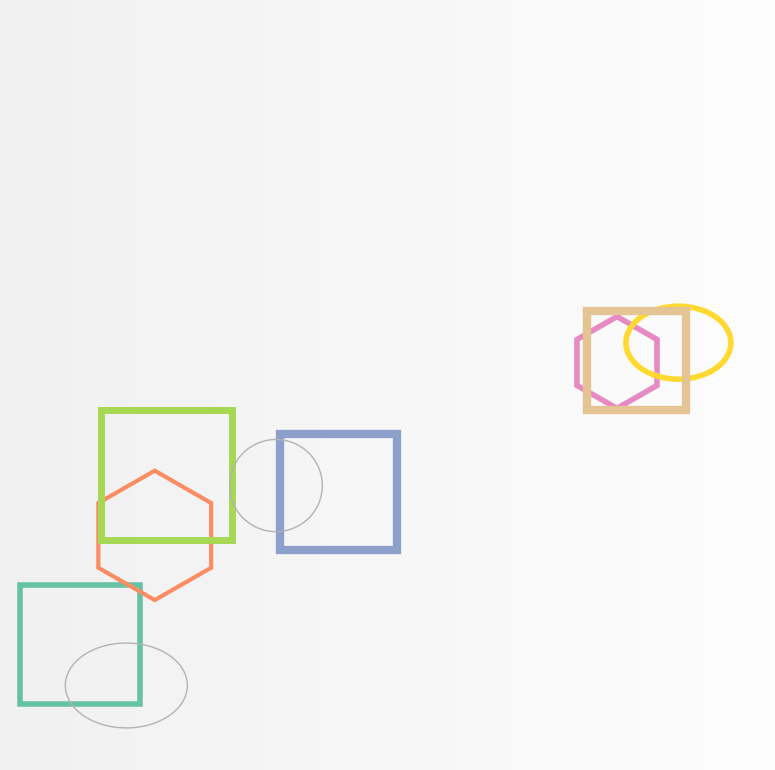[{"shape": "square", "thickness": 2, "radius": 0.39, "center": [0.103, 0.163]}, {"shape": "hexagon", "thickness": 1.5, "radius": 0.42, "center": [0.2, 0.305]}, {"shape": "square", "thickness": 3, "radius": 0.38, "center": [0.436, 0.361]}, {"shape": "hexagon", "thickness": 2, "radius": 0.3, "center": [0.796, 0.529]}, {"shape": "square", "thickness": 2.5, "radius": 0.42, "center": [0.215, 0.383]}, {"shape": "oval", "thickness": 2, "radius": 0.34, "center": [0.875, 0.555]}, {"shape": "square", "thickness": 3, "radius": 0.32, "center": [0.821, 0.532]}, {"shape": "oval", "thickness": 0.5, "radius": 0.39, "center": [0.163, 0.11]}, {"shape": "circle", "thickness": 0.5, "radius": 0.3, "center": [0.356, 0.369]}]